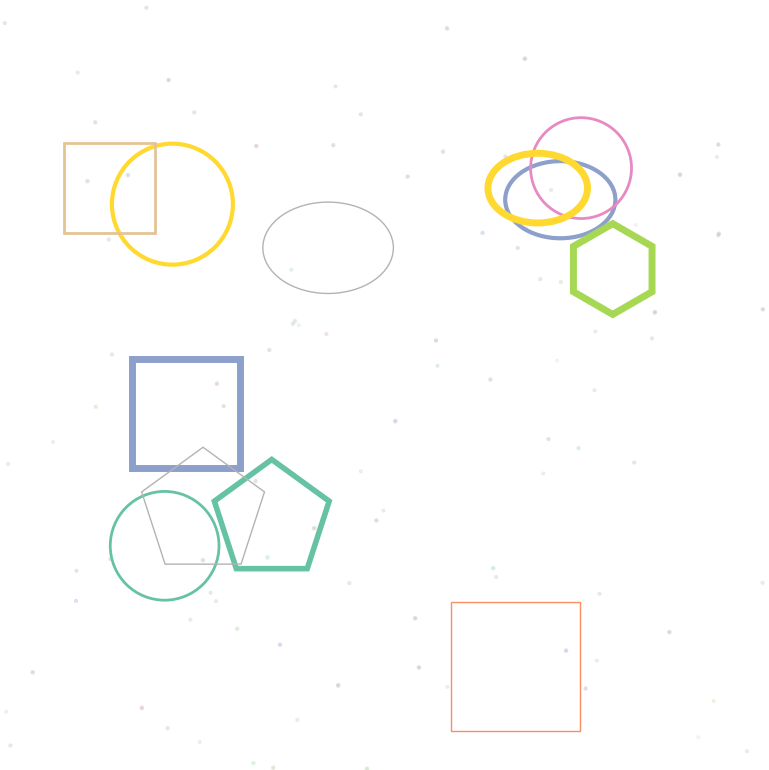[{"shape": "pentagon", "thickness": 2, "radius": 0.39, "center": [0.353, 0.325]}, {"shape": "circle", "thickness": 1, "radius": 0.35, "center": [0.214, 0.291]}, {"shape": "square", "thickness": 0.5, "radius": 0.42, "center": [0.669, 0.134]}, {"shape": "oval", "thickness": 1.5, "radius": 0.36, "center": [0.728, 0.741]}, {"shape": "square", "thickness": 2.5, "radius": 0.35, "center": [0.242, 0.463]}, {"shape": "circle", "thickness": 1, "radius": 0.33, "center": [0.755, 0.782]}, {"shape": "hexagon", "thickness": 2.5, "radius": 0.29, "center": [0.796, 0.651]}, {"shape": "circle", "thickness": 1.5, "radius": 0.39, "center": [0.224, 0.735]}, {"shape": "oval", "thickness": 2.5, "radius": 0.32, "center": [0.698, 0.756]}, {"shape": "square", "thickness": 1, "radius": 0.29, "center": [0.142, 0.756]}, {"shape": "pentagon", "thickness": 0.5, "radius": 0.42, "center": [0.264, 0.335]}, {"shape": "oval", "thickness": 0.5, "radius": 0.42, "center": [0.426, 0.678]}]